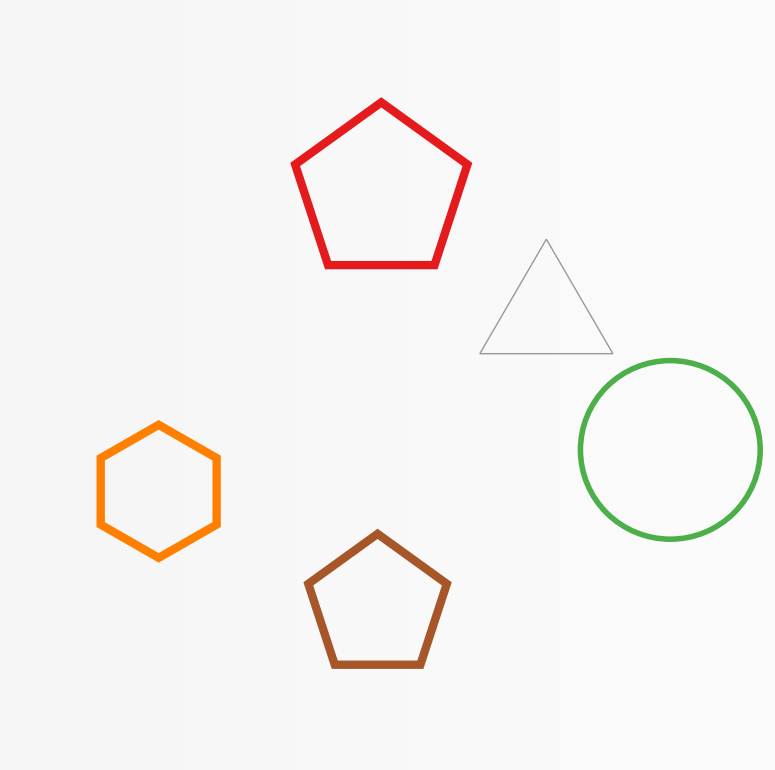[{"shape": "pentagon", "thickness": 3, "radius": 0.58, "center": [0.492, 0.75]}, {"shape": "circle", "thickness": 2, "radius": 0.58, "center": [0.865, 0.416]}, {"shape": "hexagon", "thickness": 3, "radius": 0.43, "center": [0.205, 0.362]}, {"shape": "pentagon", "thickness": 3, "radius": 0.47, "center": [0.487, 0.213]}, {"shape": "triangle", "thickness": 0.5, "radius": 0.5, "center": [0.705, 0.59]}]